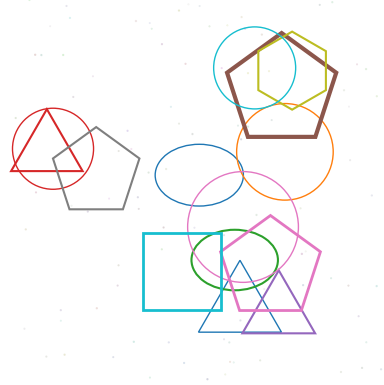[{"shape": "oval", "thickness": 1, "radius": 0.57, "center": [0.518, 0.545]}, {"shape": "triangle", "thickness": 1, "radius": 0.62, "center": [0.623, 0.199]}, {"shape": "circle", "thickness": 1, "radius": 0.63, "center": [0.74, 0.606]}, {"shape": "oval", "thickness": 1.5, "radius": 0.56, "center": [0.61, 0.325]}, {"shape": "triangle", "thickness": 1.5, "radius": 0.54, "center": [0.122, 0.609]}, {"shape": "circle", "thickness": 1, "radius": 0.53, "center": [0.138, 0.614]}, {"shape": "triangle", "thickness": 1.5, "radius": 0.55, "center": [0.724, 0.189]}, {"shape": "pentagon", "thickness": 3, "radius": 0.75, "center": [0.732, 0.765]}, {"shape": "pentagon", "thickness": 2, "radius": 0.68, "center": [0.702, 0.304]}, {"shape": "circle", "thickness": 1, "radius": 0.72, "center": [0.631, 0.41]}, {"shape": "pentagon", "thickness": 1.5, "radius": 0.59, "center": [0.25, 0.552]}, {"shape": "hexagon", "thickness": 1.5, "radius": 0.51, "center": [0.759, 0.817]}, {"shape": "square", "thickness": 2, "radius": 0.5, "center": [0.473, 0.295]}, {"shape": "circle", "thickness": 1, "radius": 0.53, "center": [0.661, 0.824]}]